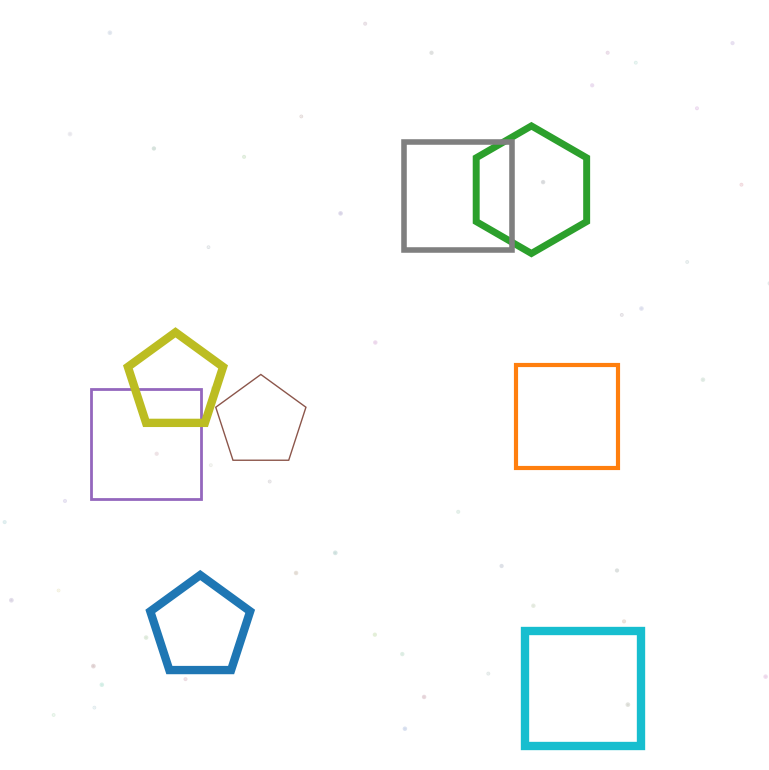[{"shape": "pentagon", "thickness": 3, "radius": 0.34, "center": [0.26, 0.185]}, {"shape": "square", "thickness": 1.5, "radius": 0.33, "center": [0.736, 0.459]}, {"shape": "hexagon", "thickness": 2.5, "radius": 0.41, "center": [0.69, 0.754]}, {"shape": "square", "thickness": 1, "radius": 0.36, "center": [0.19, 0.424]}, {"shape": "pentagon", "thickness": 0.5, "radius": 0.31, "center": [0.339, 0.452]}, {"shape": "square", "thickness": 2, "radius": 0.35, "center": [0.595, 0.745]}, {"shape": "pentagon", "thickness": 3, "radius": 0.33, "center": [0.228, 0.503]}, {"shape": "square", "thickness": 3, "radius": 0.37, "center": [0.757, 0.106]}]